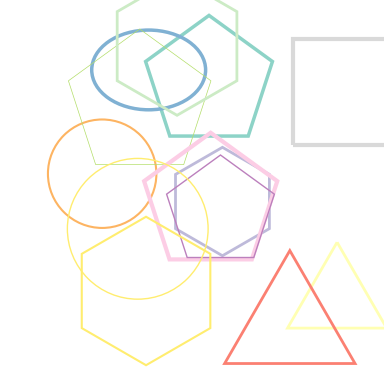[{"shape": "pentagon", "thickness": 2.5, "radius": 0.87, "center": [0.543, 0.787]}, {"shape": "triangle", "thickness": 2, "radius": 0.74, "center": [0.876, 0.222]}, {"shape": "hexagon", "thickness": 2, "radius": 0.7, "center": [0.578, 0.477]}, {"shape": "triangle", "thickness": 2, "radius": 0.98, "center": [0.753, 0.154]}, {"shape": "oval", "thickness": 2.5, "radius": 0.74, "center": [0.386, 0.818]}, {"shape": "circle", "thickness": 1.5, "radius": 0.7, "center": [0.265, 0.549]}, {"shape": "pentagon", "thickness": 0.5, "radius": 0.97, "center": [0.363, 0.73]}, {"shape": "pentagon", "thickness": 3, "radius": 0.91, "center": [0.547, 0.473]}, {"shape": "square", "thickness": 3, "radius": 0.69, "center": [0.899, 0.761]}, {"shape": "pentagon", "thickness": 1, "radius": 0.74, "center": [0.573, 0.45]}, {"shape": "hexagon", "thickness": 2, "radius": 0.9, "center": [0.46, 0.88]}, {"shape": "hexagon", "thickness": 1.5, "radius": 0.96, "center": [0.379, 0.244]}, {"shape": "circle", "thickness": 1, "radius": 0.91, "center": [0.358, 0.406]}]